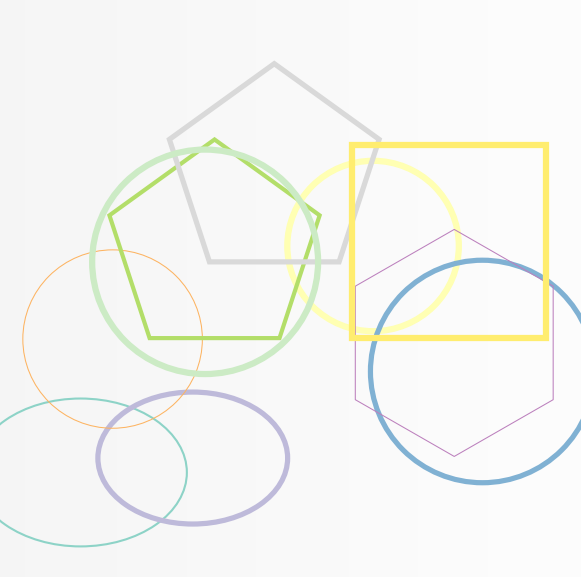[{"shape": "oval", "thickness": 1, "radius": 0.91, "center": [0.139, 0.181]}, {"shape": "circle", "thickness": 3, "radius": 0.74, "center": [0.642, 0.573]}, {"shape": "oval", "thickness": 2.5, "radius": 0.82, "center": [0.332, 0.206]}, {"shape": "circle", "thickness": 2.5, "radius": 0.96, "center": [0.83, 0.356]}, {"shape": "circle", "thickness": 0.5, "radius": 0.77, "center": [0.194, 0.412]}, {"shape": "pentagon", "thickness": 2, "radius": 0.95, "center": [0.369, 0.567]}, {"shape": "pentagon", "thickness": 2.5, "radius": 0.95, "center": [0.472, 0.699]}, {"shape": "hexagon", "thickness": 0.5, "radius": 0.98, "center": [0.781, 0.405]}, {"shape": "circle", "thickness": 3, "radius": 0.97, "center": [0.353, 0.546]}, {"shape": "square", "thickness": 3, "radius": 0.84, "center": [0.773, 0.582]}]